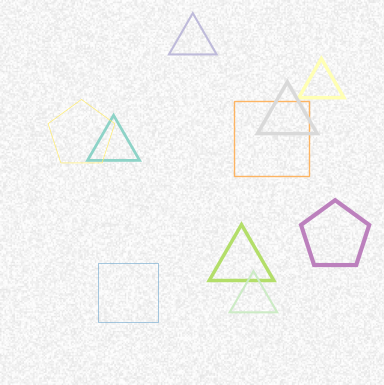[{"shape": "triangle", "thickness": 2, "radius": 0.39, "center": [0.295, 0.622]}, {"shape": "triangle", "thickness": 2.5, "radius": 0.34, "center": [0.835, 0.78]}, {"shape": "triangle", "thickness": 1.5, "radius": 0.36, "center": [0.501, 0.894]}, {"shape": "square", "thickness": 0.5, "radius": 0.39, "center": [0.333, 0.24]}, {"shape": "square", "thickness": 1, "radius": 0.49, "center": [0.705, 0.641]}, {"shape": "triangle", "thickness": 2.5, "radius": 0.48, "center": [0.627, 0.32]}, {"shape": "triangle", "thickness": 2.5, "radius": 0.45, "center": [0.746, 0.698]}, {"shape": "pentagon", "thickness": 3, "radius": 0.47, "center": [0.87, 0.387]}, {"shape": "triangle", "thickness": 1.5, "radius": 0.36, "center": [0.658, 0.224]}, {"shape": "pentagon", "thickness": 0.5, "radius": 0.46, "center": [0.212, 0.651]}]